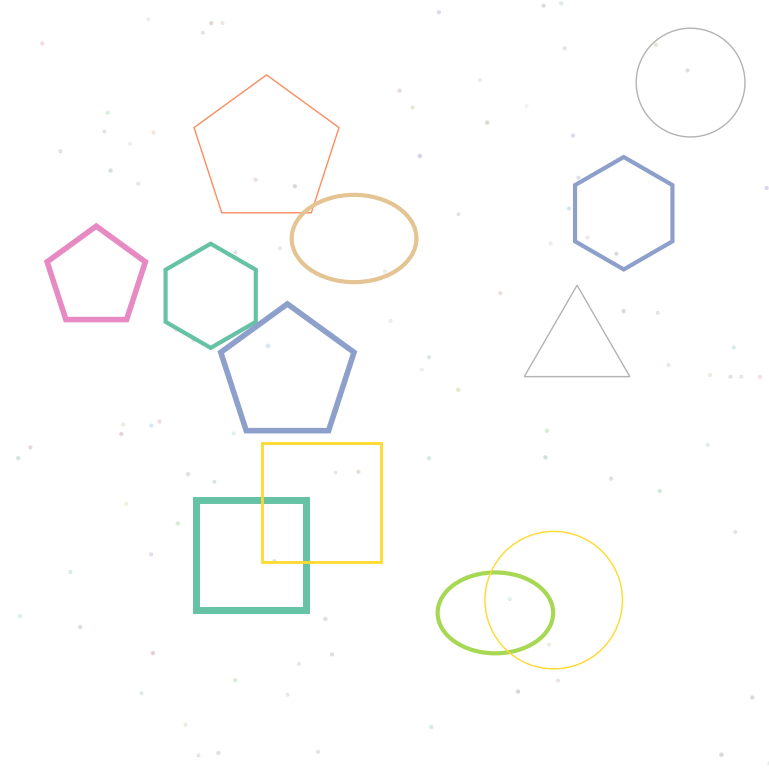[{"shape": "square", "thickness": 2.5, "radius": 0.36, "center": [0.326, 0.28]}, {"shape": "hexagon", "thickness": 1.5, "radius": 0.34, "center": [0.274, 0.616]}, {"shape": "pentagon", "thickness": 0.5, "radius": 0.49, "center": [0.346, 0.804]}, {"shape": "pentagon", "thickness": 2, "radius": 0.45, "center": [0.373, 0.514]}, {"shape": "hexagon", "thickness": 1.5, "radius": 0.37, "center": [0.81, 0.723]}, {"shape": "pentagon", "thickness": 2, "radius": 0.34, "center": [0.125, 0.639]}, {"shape": "oval", "thickness": 1.5, "radius": 0.38, "center": [0.643, 0.204]}, {"shape": "circle", "thickness": 0.5, "radius": 0.45, "center": [0.719, 0.221]}, {"shape": "square", "thickness": 1, "radius": 0.39, "center": [0.417, 0.348]}, {"shape": "oval", "thickness": 1.5, "radius": 0.4, "center": [0.46, 0.69]}, {"shape": "circle", "thickness": 0.5, "radius": 0.35, "center": [0.897, 0.893]}, {"shape": "triangle", "thickness": 0.5, "radius": 0.4, "center": [0.749, 0.55]}]